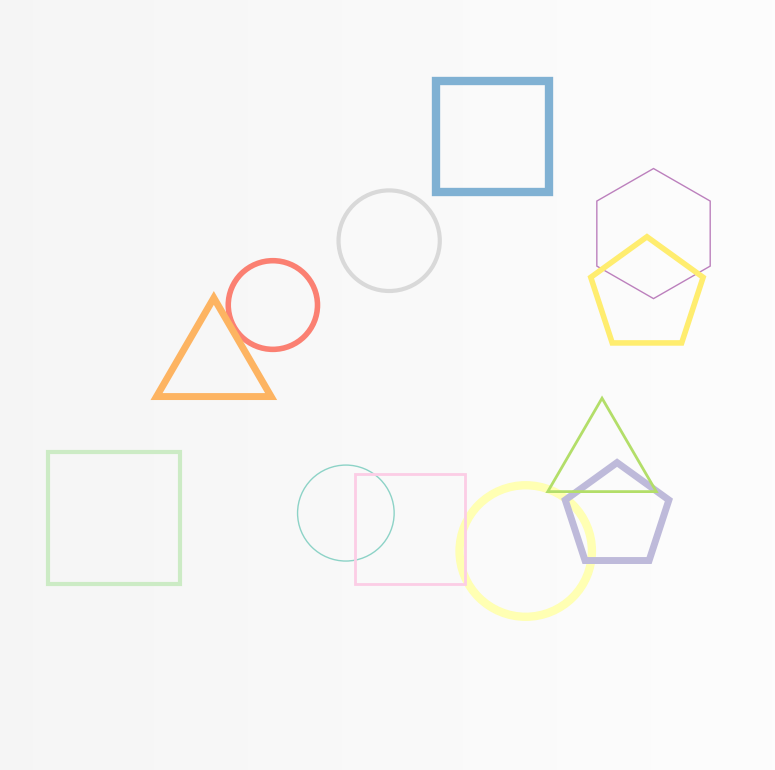[{"shape": "circle", "thickness": 0.5, "radius": 0.31, "center": [0.446, 0.334]}, {"shape": "circle", "thickness": 3, "radius": 0.43, "center": [0.678, 0.284]}, {"shape": "pentagon", "thickness": 2.5, "radius": 0.35, "center": [0.796, 0.329]}, {"shape": "circle", "thickness": 2, "radius": 0.29, "center": [0.352, 0.604]}, {"shape": "square", "thickness": 3, "radius": 0.36, "center": [0.635, 0.823]}, {"shape": "triangle", "thickness": 2.5, "radius": 0.43, "center": [0.276, 0.528]}, {"shape": "triangle", "thickness": 1, "radius": 0.4, "center": [0.777, 0.402]}, {"shape": "square", "thickness": 1, "radius": 0.36, "center": [0.529, 0.313]}, {"shape": "circle", "thickness": 1.5, "radius": 0.33, "center": [0.502, 0.687]}, {"shape": "hexagon", "thickness": 0.5, "radius": 0.42, "center": [0.843, 0.697]}, {"shape": "square", "thickness": 1.5, "radius": 0.43, "center": [0.147, 0.327]}, {"shape": "pentagon", "thickness": 2, "radius": 0.38, "center": [0.835, 0.616]}]